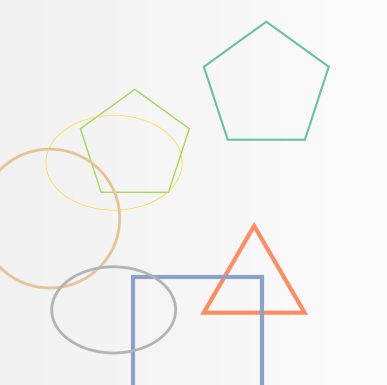[{"shape": "pentagon", "thickness": 1.5, "radius": 0.85, "center": [0.687, 0.774]}, {"shape": "triangle", "thickness": 3, "radius": 0.75, "center": [0.656, 0.263]}, {"shape": "square", "thickness": 3, "radius": 0.83, "center": [0.509, 0.114]}, {"shape": "pentagon", "thickness": 1, "radius": 0.74, "center": [0.348, 0.62]}, {"shape": "oval", "thickness": 0.5, "radius": 0.88, "center": [0.294, 0.577]}, {"shape": "circle", "thickness": 2, "radius": 0.9, "center": [0.129, 0.432]}, {"shape": "oval", "thickness": 2, "radius": 0.8, "center": [0.293, 0.195]}]